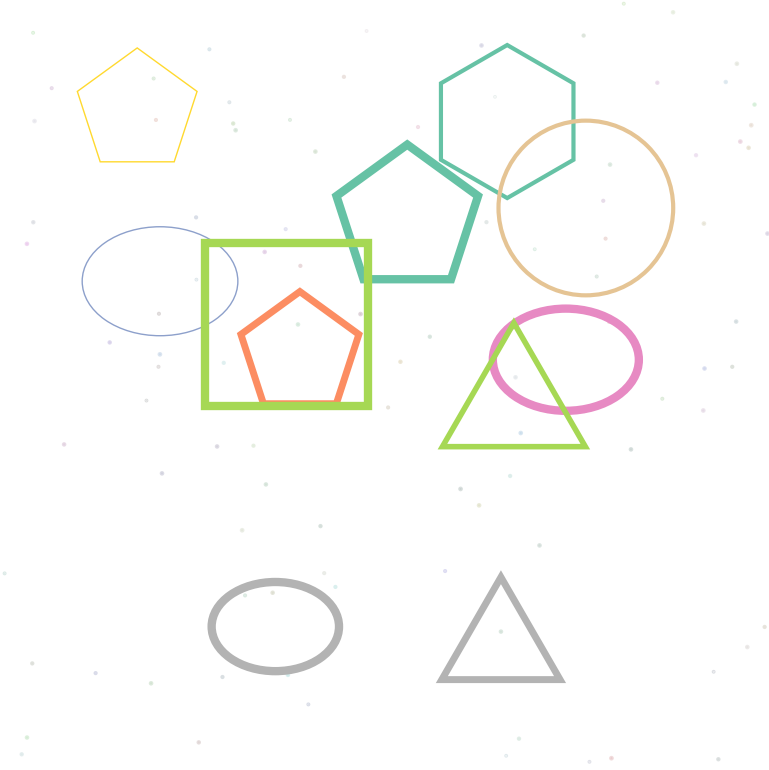[{"shape": "hexagon", "thickness": 1.5, "radius": 0.5, "center": [0.659, 0.842]}, {"shape": "pentagon", "thickness": 3, "radius": 0.48, "center": [0.529, 0.716]}, {"shape": "pentagon", "thickness": 2.5, "radius": 0.4, "center": [0.389, 0.541]}, {"shape": "oval", "thickness": 0.5, "radius": 0.51, "center": [0.208, 0.635]}, {"shape": "oval", "thickness": 3, "radius": 0.47, "center": [0.735, 0.533]}, {"shape": "triangle", "thickness": 2, "radius": 0.54, "center": [0.667, 0.473]}, {"shape": "square", "thickness": 3, "radius": 0.53, "center": [0.372, 0.579]}, {"shape": "pentagon", "thickness": 0.5, "radius": 0.41, "center": [0.178, 0.856]}, {"shape": "circle", "thickness": 1.5, "radius": 0.57, "center": [0.761, 0.73]}, {"shape": "triangle", "thickness": 2.5, "radius": 0.44, "center": [0.651, 0.162]}, {"shape": "oval", "thickness": 3, "radius": 0.41, "center": [0.358, 0.186]}]